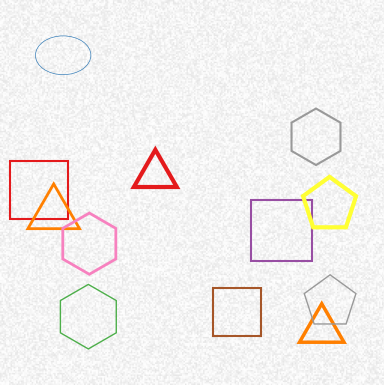[{"shape": "square", "thickness": 1.5, "radius": 0.37, "center": [0.102, 0.507]}, {"shape": "triangle", "thickness": 3, "radius": 0.32, "center": [0.403, 0.547]}, {"shape": "oval", "thickness": 0.5, "radius": 0.36, "center": [0.164, 0.856]}, {"shape": "hexagon", "thickness": 1, "radius": 0.42, "center": [0.229, 0.177]}, {"shape": "square", "thickness": 1.5, "radius": 0.4, "center": [0.731, 0.401]}, {"shape": "triangle", "thickness": 2.5, "radius": 0.33, "center": [0.836, 0.144]}, {"shape": "triangle", "thickness": 2, "radius": 0.39, "center": [0.139, 0.445]}, {"shape": "pentagon", "thickness": 3, "radius": 0.36, "center": [0.856, 0.468]}, {"shape": "square", "thickness": 1.5, "radius": 0.31, "center": [0.617, 0.189]}, {"shape": "hexagon", "thickness": 2, "radius": 0.4, "center": [0.232, 0.367]}, {"shape": "pentagon", "thickness": 1, "radius": 0.35, "center": [0.857, 0.216]}, {"shape": "hexagon", "thickness": 1.5, "radius": 0.37, "center": [0.821, 0.645]}]